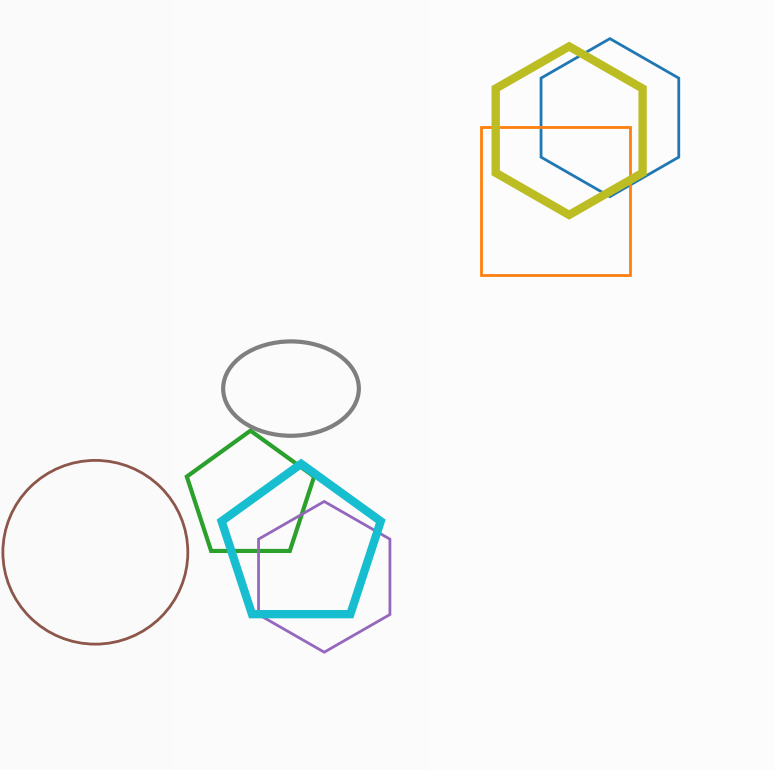[{"shape": "hexagon", "thickness": 1, "radius": 0.51, "center": [0.787, 0.847]}, {"shape": "square", "thickness": 1, "radius": 0.48, "center": [0.716, 0.739]}, {"shape": "pentagon", "thickness": 1.5, "radius": 0.43, "center": [0.323, 0.354]}, {"shape": "hexagon", "thickness": 1, "radius": 0.49, "center": [0.418, 0.251]}, {"shape": "circle", "thickness": 1, "radius": 0.6, "center": [0.123, 0.283]}, {"shape": "oval", "thickness": 1.5, "radius": 0.44, "center": [0.375, 0.495]}, {"shape": "hexagon", "thickness": 3, "radius": 0.55, "center": [0.734, 0.83]}, {"shape": "pentagon", "thickness": 3, "radius": 0.54, "center": [0.389, 0.29]}]